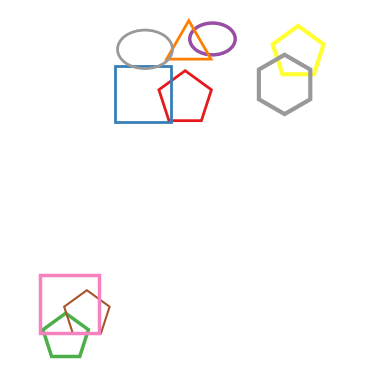[{"shape": "pentagon", "thickness": 2, "radius": 0.36, "center": [0.481, 0.745]}, {"shape": "square", "thickness": 2, "radius": 0.36, "center": [0.373, 0.756]}, {"shape": "pentagon", "thickness": 2.5, "radius": 0.31, "center": [0.171, 0.124]}, {"shape": "oval", "thickness": 2.5, "radius": 0.3, "center": [0.552, 0.899]}, {"shape": "triangle", "thickness": 2, "radius": 0.33, "center": [0.49, 0.88]}, {"shape": "pentagon", "thickness": 3, "radius": 0.35, "center": [0.775, 0.863]}, {"shape": "pentagon", "thickness": 1.5, "radius": 0.31, "center": [0.226, 0.184]}, {"shape": "square", "thickness": 2.5, "radius": 0.38, "center": [0.18, 0.211]}, {"shape": "hexagon", "thickness": 3, "radius": 0.39, "center": [0.739, 0.781]}, {"shape": "oval", "thickness": 2, "radius": 0.36, "center": [0.377, 0.872]}]